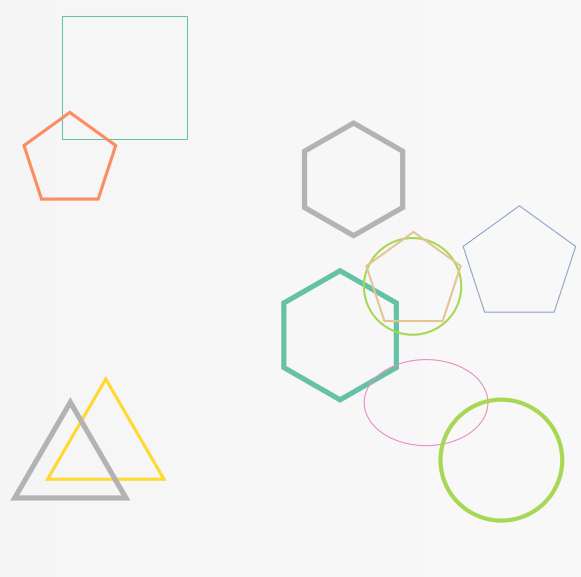[{"shape": "square", "thickness": 0.5, "radius": 0.54, "center": [0.215, 0.865]}, {"shape": "hexagon", "thickness": 2.5, "radius": 0.56, "center": [0.585, 0.419]}, {"shape": "pentagon", "thickness": 1.5, "radius": 0.41, "center": [0.12, 0.722]}, {"shape": "pentagon", "thickness": 0.5, "radius": 0.51, "center": [0.894, 0.541]}, {"shape": "oval", "thickness": 0.5, "radius": 0.53, "center": [0.733, 0.302]}, {"shape": "circle", "thickness": 1, "radius": 0.42, "center": [0.71, 0.503]}, {"shape": "circle", "thickness": 2, "radius": 0.52, "center": [0.863, 0.202]}, {"shape": "triangle", "thickness": 1.5, "radius": 0.58, "center": [0.182, 0.227]}, {"shape": "pentagon", "thickness": 1, "radius": 0.43, "center": [0.711, 0.512]}, {"shape": "triangle", "thickness": 2.5, "radius": 0.55, "center": [0.121, 0.192]}, {"shape": "hexagon", "thickness": 2.5, "radius": 0.49, "center": [0.608, 0.689]}]